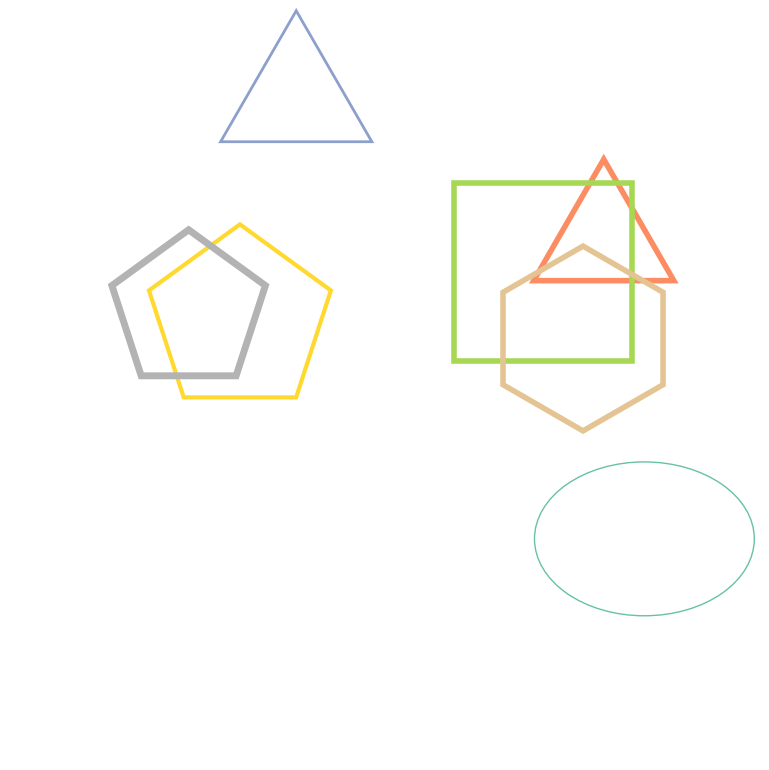[{"shape": "oval", "thickness": 0.5, "radius": 0.71, "center": [0.837, 0.3]}, {"shape": "triangle", "thickness": 2, "radius": 0.53, "center": [0.784, 0.688]}, {"shape": "triangle", "thickness": 1, "radius": 0.57, "center": [0.385, 0.873]}, {"shape": "square", "thickness": 2, "radius": 0.58, "center": [0.706, 0.647]}, {"shape": "pentagon", "thickness": 1.5, "radius": 0.62, "center": [0.312, 0.584]}, {"shape": "hexagon", "thickness": 2, "radius": 0.6, "center": [0.757, 0.56]}, {"shape": "pentagon", "thickness": 2.5, "radius": 0.52, "center": [0.245, 0.597]}]